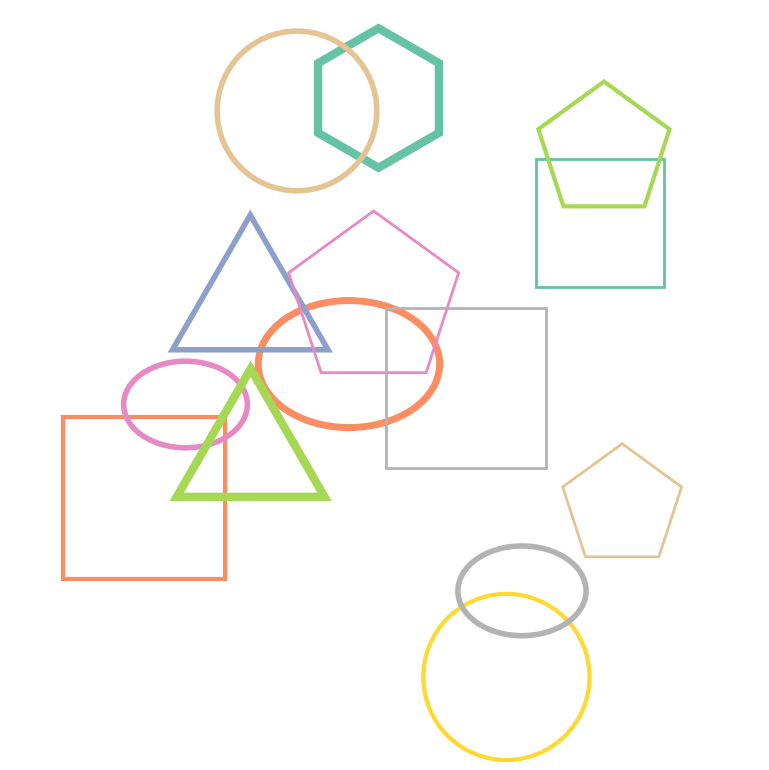[{"shape": "hexagon", "thickness": 3, "radius": 0.45, "center": [0.492, 0.873]}, {"shape": "square", "thickness": 1, "radius": 0.42, "center": [0.779, 0.71]}, {"shape": "square", "thickness": 1.5, "radius": 0.53, "center": [0.187, 0.353]}, {"shape": "oval", "thickness": 2.5, "radius": 0.59, "center": [0.453, 0.527]}, {"shape": "triangle", "thickness": 2, "radius": 0.58, "center": [0.325, 0.604]}, {"shape": "oval", "thickness": 2, "radius": 0.4, "center": [0.241, 0.475]}, {"shape": "pentagon", "thickness": 1, "radius": 0.58, "center": [0.485, 0.61]}, {"shape": "triangle", "thickness": 3, "radius": 0.55, "center": [0.325, 0.41]}, {"shape": "pentagon", "thickness": 1.5, "radius": 0.45, "center": [0.784, 0.804]}, {"shape": "circle", "thickness": 1.5, "radius": 0.54, "center": [0.658, 0.121]}, {"shape": "circle", "thickness": 2, "radius": 0.52, "center": [0.386, 0.856]}, {"shape": "pentagon", "thickness": 1, "radius": 0.41, "center": [0.808, 0.343]}, {"shape": "square", "thickness": 1, "radius": 0.52, "center": [0.605, 0.496]}, {"shape": "oval", "thickness": 2, "radius": 0.42, "center": [0.678, 0.233]}]